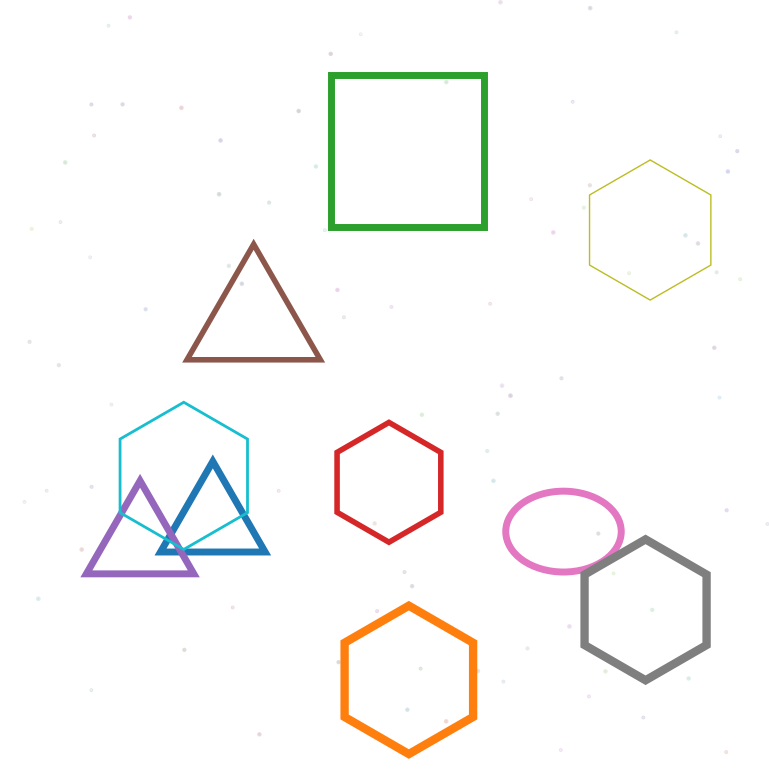[{"shape": "triangle", "thickness": 2.5, "radius": 0.39, "center": [0.276, 0.322]}, {"shape": "hexagon", "thickness": 3, "radius": 0.48, "center": [0.531, 0.117]}, {"shape": "square", "thickness": 2.5, "radius": 0.49, "center": [0.529, 0.804]}, {"shape": "hexagon", "thickness": 2, "radius": 0.39, "center": [0.505, 0.374]}, {"shape": "triangle", "thickness": 2.5, "radius": 0.4, "center": [0.182, 0.295]}, {"shape": "triangle", "thickness": 2, "radius": 0.5, "center": [0.329, 0.583]}, {"shape": "oval", "thickness": 2.5, "radius": 0.37, "center": [0.732, 0.31]}, {"shape": "hexagon", "thickness": 3, "radius": 0.46, "center": [0.838, 0.208]}, {"shape": "hexagon", "thickness": 0.5, "radius": 0.45, "center": [0.844, 0.701]}, {"shape": "hexagon", "thickness": 1, "radius": 0.48, "center": [0.239, 0.382]}]